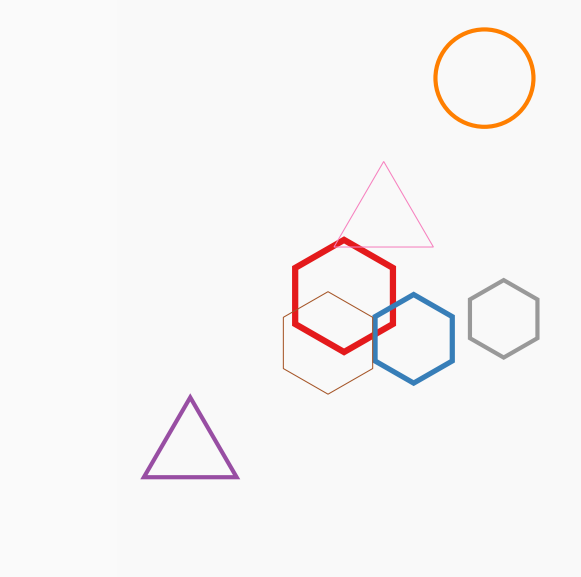[{"shape": "hexagon", "thickness": 3, "radius": 0.49, "center": [0.592, 0.487]}, {"shape": "hexagon", "thickness": 2.5, "radius": 0.38, "center": [0.712, 0.412]}, {"shape": "triangle", "thickness": 2, "radius": 0.46, "center": [0.327, 0.219]}, {"shape": "circle", "thickness": 2, "radius": 0.42, "center": [0.833, 0.864]}, {"shape": "hexagon", "thickness": 0.5, "radius": 0.44, "center": [0.564, 0.405]}, {"shape": "triangle", "thickness": 0.5, "radius": 0.49, "center": [0.66, 0.621]}, {"shape": "hexagon", "thickness": 2, "radius": 0.34, "center": [0.867, 0.447]}]